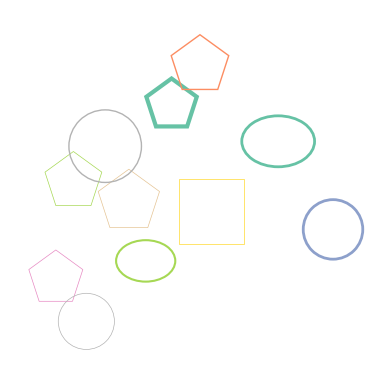[{"shape": "pentagon", "thickness": 3, "radius": 0.34, "center": [0.446, 0.727]}, {"shape": "oval", "thickness": 2, "radius": 0.47, "center": [0.723, 0.633]}, {"shape": "pentagon", "thickness": 1, "radius": 0.39, "center": [0.519, 0.831]}, {"shape": "circle", "thickness": 2, "radius": 0.39, "center": [0.865, 0.404]}, {"shape": "pentagon", "thickness": 0.5, "radius": 0.37, "center": [0.145, 0.277]}, {"shape": "pentagon", "thickness": 0.5, "radius": 0.39, "center": [0.191, 0.529]}, {"shape": "oval", "thickness": 1.5, "radius": 0.38, "center": [0.378, 0.322]}, {"shape": "square", "thickness": 0.5, "radius": 0.42, "center": [0.548, 0.452]}, {"shape": "pentagon", "thickness": 0.5, "radius": 0.42, "center": [0.335, 0.477]}, {"shape": "circle", "thickness": 1, "radius": 0.47, "center": [0.273, 0.62]}, {"shape": "circle", "thickness": 0.5, "radius": 0.36, "center": [0.224, 0.165]}]